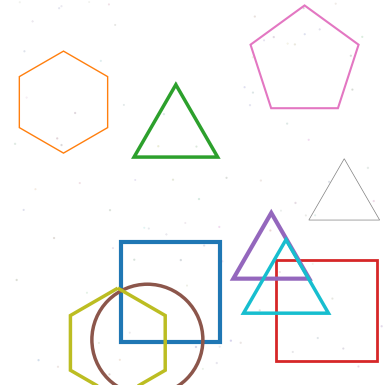[{"shape": "square", "thickness": 3, "radius": 0.65, "center": [0.443, 0.241]}, {"shape": "hexagon", "thickness": 1, "radius": 0.66, "center": [0.165, 0.735]}, {"shape": "triangle", "thickness": 2.5, "radius": 0.63, "center": [0.457, 0.655]}, {"shape": "square", "thickness": 2, "radius": 0.66, "center": [0.848, 0.194]}, {"shape": "triangle", "thickness": 3, "radius": 0.57, "center": [0.705, 0.333]}, {"shape": "circle", "thickness": 2.5, "radius": 0.72, "center": [0.383, 0.118]}, {"shape": "pentagon", "thickness": 1.5, "radius": 0.74, "center": [0.791, 0.838]}, {"shape": "triangle", "thickness": 0.5, "radius": 0.53, "center": [0.894, 0.482]}, {"shape": "hexagon", "thickness": 2.5, "radius": 0.71, "center": [0.306, 0.109]}, {"shape": "triangle", "thickness": 2.5, "radius": 0.64, "center": [0.743, 0.25]}]